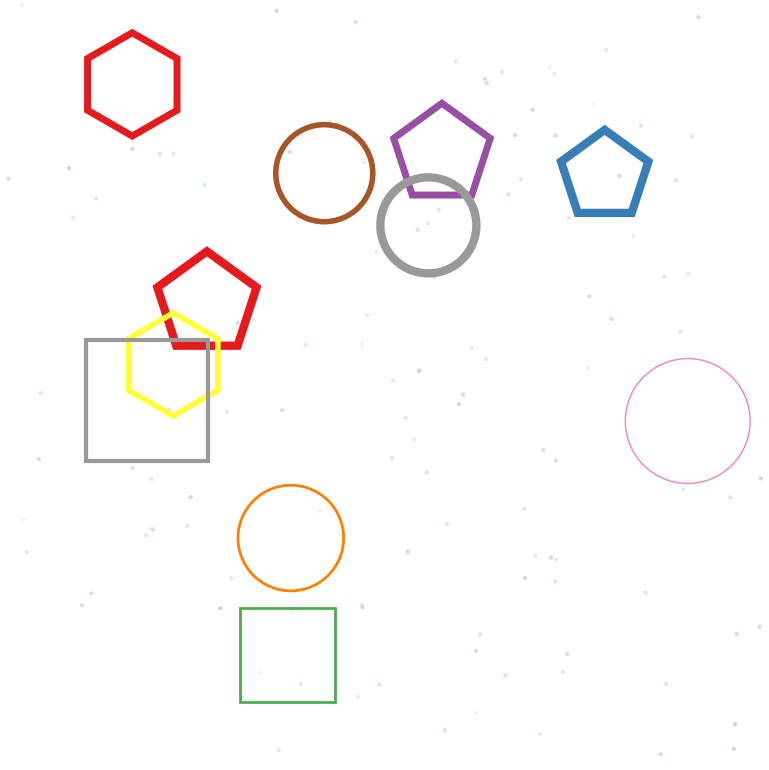[{"shape": "pentagon", "thickness": 3, "radius": 0.34, "center": [0.269, 0.606]}, {"shape": "hexagon", "thickness": 2.5, "radius": 0.34, "center": [0.172, 0.89]}, {"shape": "pentagon", "thickness": 3, "radius": 0.3, "center": [0.785, 0.772]}, {"shape": "square", "thickness": 1, "radius": 0.31, "center": [0.373, 0.149]}, {"shape": "pentagon", "thickness": 2.5, "radius": 0.33, "center": [0.574, 0.8]}, {"shape": "circle", "thickness": 1, "radius": 0.34, "center": [0.378, 0.301]}, {"shape": "hexagon", "thickness": 2, "radius": 0.33, "center": [0.225, 0.527]}, {"shape": "circle", "thickness": 2, "radius": 0.31, "center": [0.421, 0.775]}, {"shape": "circle", "thickness": 0.5, "radius": 0.41, "center": [0.893, 0.453]}, {"shape": "square", "thickness": 1.5, "radius": 0.39, "center": [0.191, 0.48]}, {"shape": "circle", "thickness": 3, "radius": 0.31, "center": [0.556, 0.707]}]